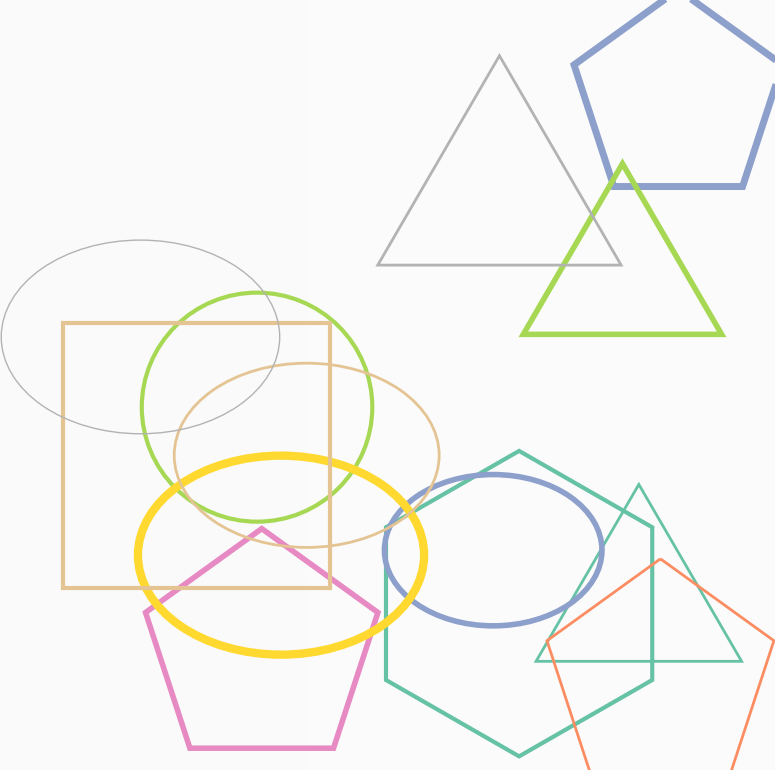[{"shape": "hexagon", "thickness": 1.5, "radius": 0.99, "center": [0.67, 0.216]}, {"shape": "triangle", "thickness": 1, "radius": 0.77, "center": [0.824, 0.218]}, {"shape": "pentagon", "thickness": 1, "radius": 0.77, "center": [0.852, 0.12]}, {"shape": "oval", "thickness": 2, "radius": 0.7, "center": [0.636, 0.285]}, {"shape": "pentagon", "thickness": 2.5, "radius": 0.71, "center": [0.875, 0.872]}, {"shape": "pentagon", "thickness": 2, "radius": 0.79, "center": [0.338, 0.156]}, {"shape": "circle", "thickness": 1.5, "radius": 0.74, "center": [0.332, 0.471]}, {"shape": "triangle", "thickness": 2, "radius": 0.74, "center": [0.803, 0.64]}, {"shape": "oval", "thickness": 3, "radius": 0.92, "center": [0.363, 0.279]}, {"shape": "oval", "thickness": 1, "radius": 0.85, "center": [0.396, 0.409]}, {"shape": "square", "thickness": 1.5, "radius": 0.86, "center": [0.254, 0.408]}, {"shape": "oval", "thickness": 0.5, "radius": 0.9, "center": [0.181, 0.562]}, {"shape": "triangle", "thickness": 1, "radius": 0.91, "center": [0.644, 0.746]}]